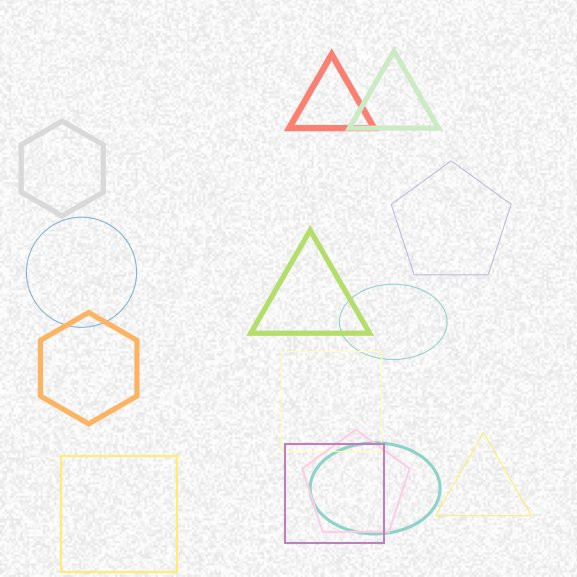[{"shape": "oval", "thickness": 1.5, "radius": 0.56, "center": [0.65, 0.153]}, {"shape": "oval", "thickness": 0.5, "radius": 0.47, "center": [0.681, 0.442]}, {"shape": "square", "thickness": 0.5, "radius": 0.43, "center": [0.574, 0.305]}, {"shape": "pentagon", "thickness": 0.5, "radius": 0.55, "center": [0.781, 0.612]}, {"shape": "triangle", "thickness": 3, "radius": 0.43, "center": [0.574, 0.82]}, {"shape": "circle", "thickness": 0.5, "radius": 0.48, "center": [0.141, 0.528]}, {"shape": "hexagon", "thickness": 2.5, "radius": 0.48, "center": [0.154, 0.362]}, {"shape": "triangle", "thickness": 2.5, "radius": 0.59, "center": [0.537, 0.482]}, {"shape": "pentagon", "thickness": 1, "radius": 0.49, "center": [0.616, 0.157]}, {"shape": "hexagon", "thickness": 2.5, "radius": 0.41, "center": [0.108, 0.707]}, {"shape": "square", "thickness": 1, "radius": 0.43, "center": [0.58, 0.145]}, {"shape": "triangle", "thickness": 2.5, "radius": 0.45, "center": [0.682, 0.822]}, {"shape": "square", "thickness": 1, "radius": 0.5, "center": [0.206, 0.109]}, {"shape": "triangle", "thickness": 0.5, "radius": 0.48, "center": [0.837, 0.154]}]